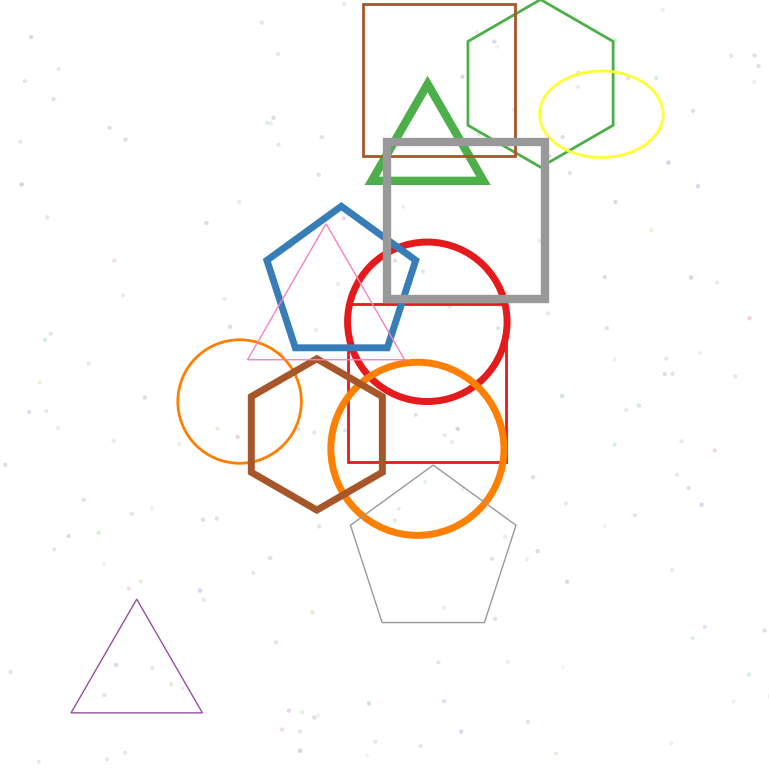[{"shape": "circle", "thickness": 2.5, "radius": 0.52, "center": [0.555, 0.582]}, {"shape": "square", "thickness": 1, "radius": 0.51, "center": [0.554, 0.502]}, {"shape": "pentagon", "thickness": 2.5, "radius": 0.51, "center": [0.443, 0.631]}, {"shape": "triangle", "thickness": 3, "radius": 0.42, "center": [0.555, 0.807]}, {"shape": "hexagon", "thickness": 1, "radius": 0.54, "center": [0.702, 0.892]}, {"shape": "triangle", "thickness": 0.5, "radius": 0.49, "center": [0.178, 0.123]}, {"shape": "circle", "thickness": 1, "radius": 0.4, "center": [0.311, 0.479]}, {"shape": "circle", "thickness": 2.5, "radius": 0.56, "center": [0.542, 0.417]}, {"shape": "oval", "thickness": 1, "radius": 0.4, "center": [0.781, 0.852]}, {"shape": "hexagon", "thickness": 2.5, "radius": 0.49, "center": [0.411, 0.436]}, {"shape": "square", "thickness": 1, "radius": 0.49, "center": [0.57, 0.896]}, {"shape": "triangle", "thickness": 0.5, "radius": 0.59, "center": [0.423, 0.592]}, {"shape": "square", "thickness": 3, "radius": 0.51, "center": [0.605, 0.714]}, {"shape": "pentagon", "thickness": 0.5, "radius": 0.57, "center": [0.563, 0.283]}]